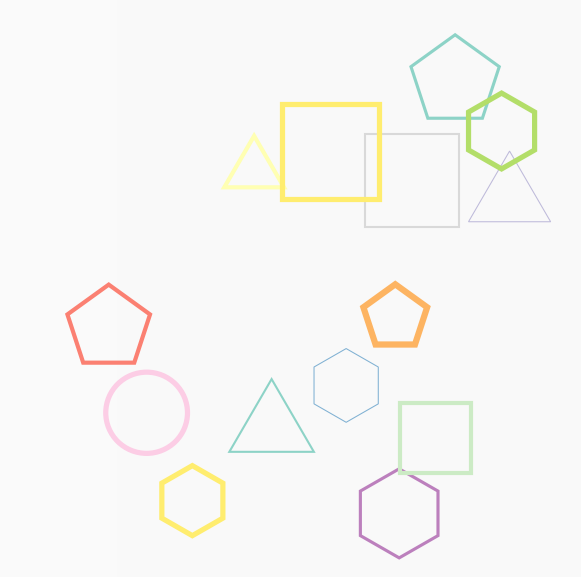[{"shape": "pentagon", "thickness": 1.5, "radius": 0.4, "center": [0.783, 0.859]}, {"shape": "triangle", "thickness": 1, "radius": 0.42, "center": [0.467, 0.259]}, {"shape": "triangle", "thickness": 2, "radius": 0.3, "center": [0.437, 0.704]}, {"shape": "triangle", "thickness": 0.5, "radius": 0.41, "center": [0.877, 0.656]}, {"shape": "pentagon", "thickness": 2, "radius": 0.37, "center": [0.187, 0.432]}, {"shape": "hexagon", "thickness": 0.5, "radius": 0.32, "center": [0.596, 0.332]}, {"shape": "pentagon", "thickness": 3, "radius": 0.29, "center": [0.68, 0.449]}, {"shape": "hexagon", "thickness": 2.5, "radius": 0.33, "center": [0.863, 0.772]}, {"shape": "circle", "thickness": 2.5, "radius": 0.35, "center": [0.252, 0.284]}, {"shape": "square", "thickness": 1, "radius": 0.4, "center": [0.709, 0.686]}, {"shape": "hexagon", "thickness": 1.5, "radius": 0.39, "center": [0.687, 0.11]}, {"shape": "square", "thickness": 2, "radius": 0.3, "center": [0.749, 0.241]}, {"shape": "hexagon", "thickness": 2.5, "radius": 0.3, "center": [0.331, 0.132]}, {"shape": "square", "thickness": 2.5, "radius": 0.41, "center": [0.568, 0.737]}]